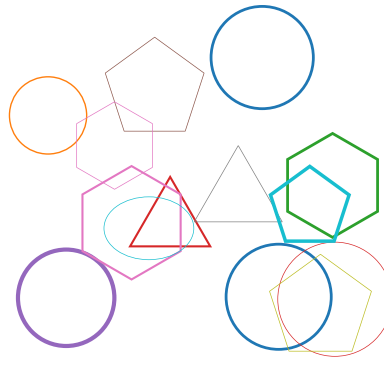[{"shape": "circle", "thickness": 2, "radius": 0.66, "center": [0.681, 0.851]}, {"shape": "circle", "thickness": 2, "radius": 0.68, "center": [0.724, 0.229]}, {"shape": "circle", "thickness": 1, "radius": 0.5, "center": [0.125, 0.7]}, {"shape": "hexagon", "thickness": 2, "radius": 0.67, "center": [0.864, 0.518]}, {"shape": "triangle", "thickness": 1.5, "radius": 0.6, "center": [0.442, 0.42]}, {"shape": "circle", "thickness": 0.5, "radius": 0.74, "center": [0.87, 0.223]}, {"shape": "circle", "thickness": 3, "radius": 0.63, "center": [0.172, 0.227]}, {"shape": "pentagon", "thickness": 0.5, "radius": 0.67, "center": [0.402, 0.768]}, {"shape": "hexagon", "thickness": 0.5, "radius": 0.57, "center": [0.298, 0.622]}, {"shape": "hexagon", "thickness": 1.5, "radius": 0.74, "center": [0.342, 0.421]}, {"shape": "triangle", "thickness": 0.5, "radius": 0.66, "center": [0.619, 0.49]}, {"shape": "pentagon", "thickness": 0.5, "radius": 0.7, "center": [0.832, 0.2]}, {"shape": "oval", "thickness": 0.5, "radius": 0.58, "center": [0.387, 0.407]}, {"shape": "pentagon", "thickness": 2.5, "radius": 0.54, "center": [0.805, 0.461]}]